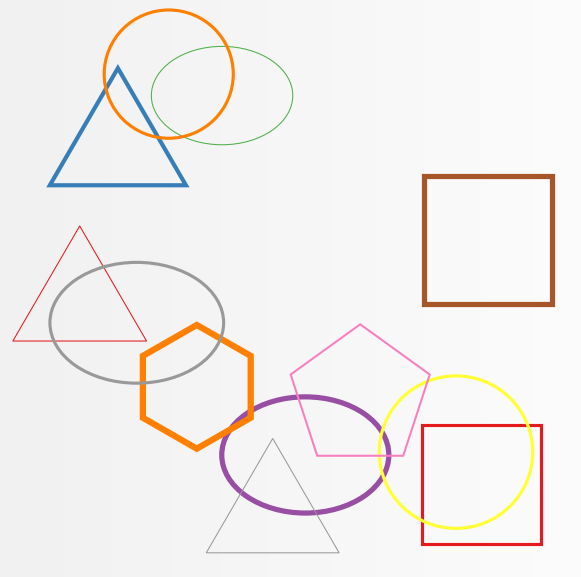[{"shape": "triangle", "thickness": 0.5, "radius": 0.66, "center": [0.137, 0.475]}, {"shape": "square", "thickness": 1.5, "radius": 0.51, "center": [0.829, 0.16]}, {"shape": "triangle", "thickness": 2, "radius": 0.68, "center": [0.203, 0.746]}, {"shape": "oval", "thickness": 0.5, "radius": 0.61, "center": [0.382, 0.834]}, {"shape": "oval", "thickness": 2.5, "radius": 0.72, "center": [0.525, 0.211]}, {"shape": "hexagon", "thickness": 3, "radius": 0.54, "center": [0.339, 0.329]}, {"shape": "circle", "thickness": 1.5, "radius": 0.56, "center": [0.29, 0.871]}, {"shape": "circle", "thickness": 1.5, "radius": 0.66, "center": [0.784, 0.216]}, {"shape": "square", "thickness": 2.5, "radius": 0.55, "center": [0.84, 0.584]}, {"shape": "pentagon", "thickness": 1, "radius": 0.63, "center": [0.62, 0.312]}, {"shape": "triangle", "thickness": 0.5, "radius": 0.66, "center": [0.469, 0.108]}, {"shape": "oval", "thickness": 1.5, "radius": 0.75, "center": [0.235, 0.44]}]